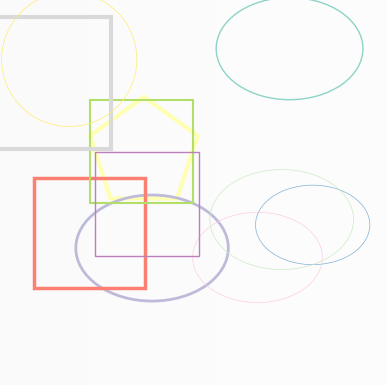[{"shape": "oval", "thickness": 1, "radius": 0.95, "center": [0.747, 0.874]}, {"shape": "pentagon", "thickness": 3, "radius": 0.73, "center": [0.371, 0.602]}, {"shape": "oval", "thickness": 2, "radius": 0.98, "center": [0.392, 0.356]}, {"shape": "square", "thickness": 2.5, "radius": 0.71, "center": [0.231, 0.395]}, {"shape": "oval", "thickness": 0.5, "radius": 0.74, "center": [0.807, 0.416]}, {"shape": "square", "thickness": 1.5, "radius": 0.67, "center": [0.366, 0.606]}, {"shape": "oval", "thickness": 0.5, "radius": 0.84, "center": [0.665, 0.331]}, {"shape": "square", "thickness": 3, "radius": 0.86, "center": [0.114, 0.784]}, {"shape": "square", "thickness": 1, "radius": 0.68, "center": [0.379, 0.47]}, {"shape": "oval", "thickness": 0.5, "radius": 0.93, "center": [0.727, 0.43]}, {"shape": "circle", "thickness": 0.5, "radius": 0.87, "center": [0.179, 0.846]}]